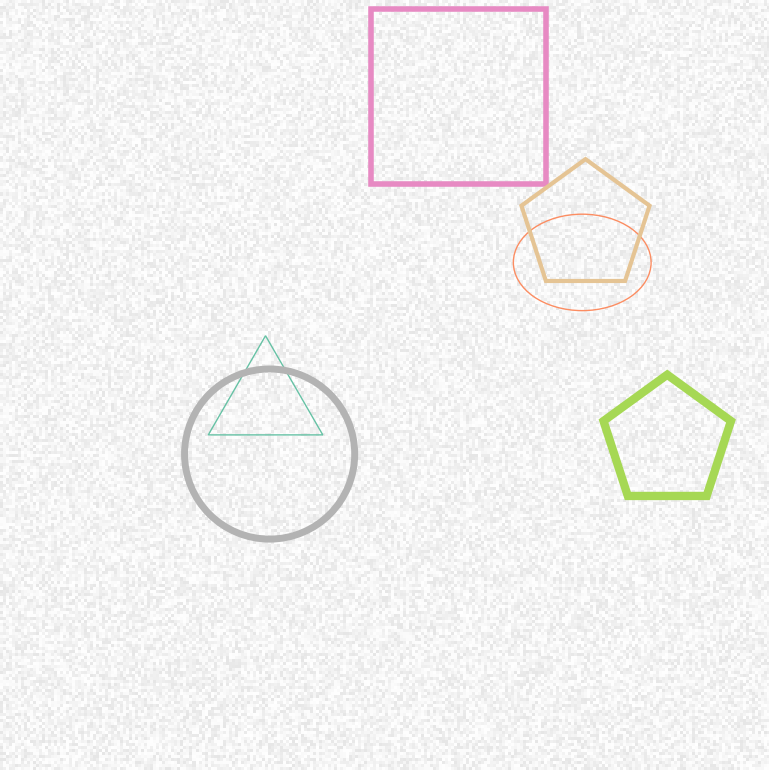[{"shape": "triangle", "thickness": 0.5, "radius": 0.43, "center": [0.345, 0.478]}, {"shape": "oval", "thickness": 0.5, "radius": 0.45, "center": [0.756, 0.659]}, {"shape": "square", "thickness": 2, "radius": 0.57, "center": [0.595, 0.875]}, {"shape": "pentagon", "thickness": 3, "radius": 0.44, "center": [0.867, 0.426]}, {"shape": "pentagon", "thickness": 1.5, "radius": 0.44, "center": [0.76, 0.706]}, {"shape": "circle", "thickness": 2.5, "radius": 0.55, "center": [0.35, 0.41]}]